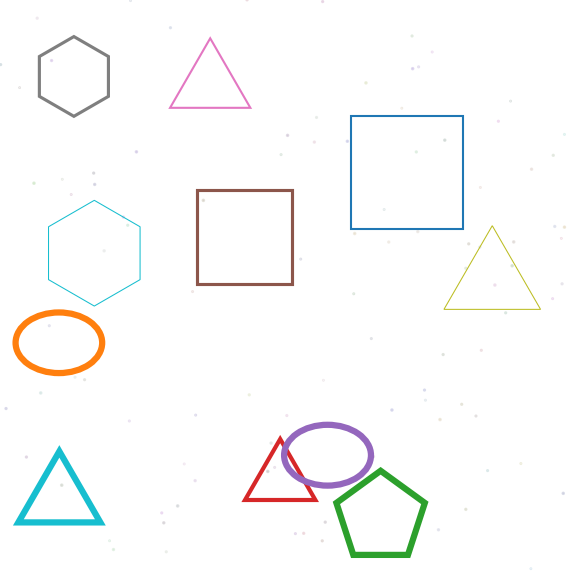[{"shape": "square", "thickness": 1, "radius": 0.49, "center": [0.705, 0.701]}, {"shape": "oval", "thickness": 3, "radius": 0.37, "center": [0.102, 0.406]}, {"shape": "pentagon", "thickness": 3, "radius": 0.4, "center": [0.659, 0.103]}, {"shape": "triangle", "thickness": 2, "radius": 0.35, "center": [0.485, 0.169]}, {"shape": "oval", "thickness": 3, "radius": 0.38, "center": [0.567, 0.211]}, {"shape": "square", "thickness": 1.5, "radius": 0.41, "center": [0.424, 0.589]}, {"shape": "triangle", "thickness": 1, "radius": 0.4, "center": [0.364, 0.853]}, {"shape": "hexagon", "thickness": 1.5, "radius": 0.35, "center": [0.128, 0.867]}, {"shape": "triangle", "thickness": 0.5, "radius": 0.48, "center": [0.852, 0.512]}, {"shape": "triangle", "thickness": 3, "radius": 0.41, "center": [0.103, 0.136]}, {"shape": "hexagon", "thickness": 0.5, "radius": 0.46, "center": [0.163, 0.561]}]